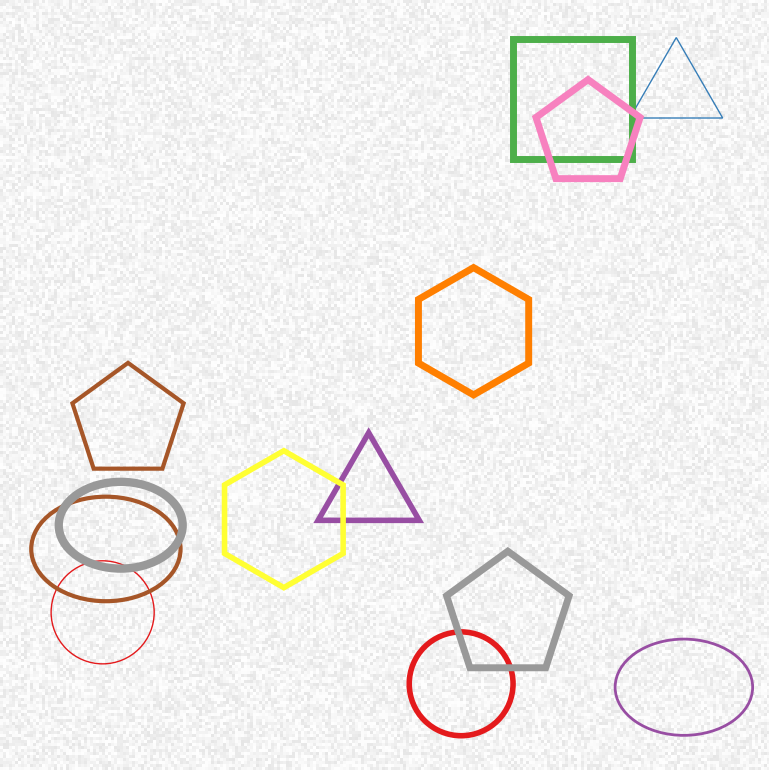[{"shape": "circle", "thickness": 0.5, "radius": 0.33, "center": [0.133, 0.205]}, {"shape": "circle", "thickness": 2, "radius": 0.34, "center": [0.599, 0.112]}, {"shape": "triangle", "thickness": 0.5, "radius": 0.35, "center": [0.878, 0.882]}, {"shape": "square", "thickness": 2.5, "radius": 0.39, "center": [0.744, 0.871]}, {"shape": "oval", "thickness": 1, "radius": 0.45, "center": [0.888, 0.107]}, {"shape": "triangle", "thickness": 2, "radius": 0.38, "center": [0.479, 0.362]}, {"shape": "hexagon", "thickness": 2.5, "radius": 0.41, "center": [0.615, 0.57]}, {"shape": "hexagon", "thickness": 2, "radius": 0.44, "center": [0.369, 0.326]}, {"shape": "pentagon", "thickness": 1.5, "radius": 0.38, "center": [0.166, 0.453]}, {"shape": "oval", "thickness": 1.5, "radius": 0.48, "center": [0.138, 0.287]}, {"shape": "pentagon", "thickness": 2.5, "radius": 0.36, "center": [0.764, 0.826]}, {"shape": "pentagon", "thickness": 2.5, "radius": 0.42, "center": [0.66, 0.2]}, {"shape": "oval", "thickness": 3, "radius": 0.4, "center": [0.157, 0.318]}]